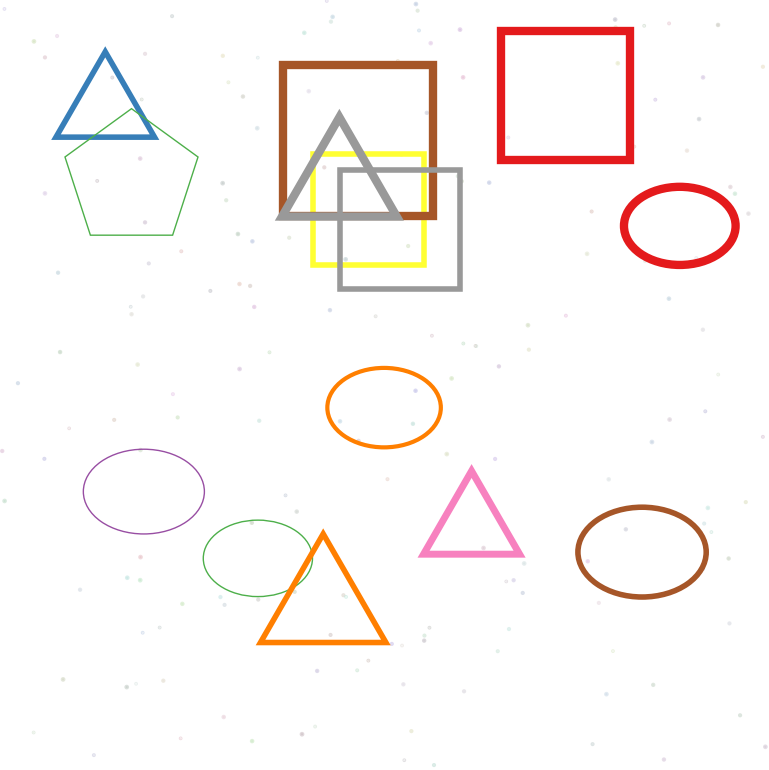[{"shape": "oval", "thickness": 3, "radius": 0.36, "center": [0.883, 0.707]}, {"shape": "square", "thickness": 3, "radius": 0.42, "center": [0.735, 0.876]}, {"shape": "triangle", "thickness": 2, "radius": 0.37, "center": [0.137, 0.859]}, {"shape": "pentagon", "thickness": 0.5, "radius": 0.45, "center": [0.171, 0.768]}, {"shape": "oval", "thickness": 0.5, "radius": 0.35, "center": [0.335, 0.275]}, {"shape": "oval", "thickness": 0.5, "radius": 0.39, "center": [0.187, 0.362]}, {"shape": "triangle", "thickness": 2, "radius": 0.47, "center": [0.42, 0.213]}, {"shape": "oval", "thickness": 1.5, "radius": 0.37, "center": [0.499, 0.471]}, {"shape": "square", "thickness": 2, "radius": 0.36, "center": [0.478, 0.728]}, {"shape": "oval", "thickness": 2, "radius": 0.42, "center": [0.834, 0.283]}, {"shape": "square", "thickness": 3, "radius": 0.49, "center": [0.465, 0.817]}, {"shape": "triangle", "thickness": 2.5, "radius": 0.36, "center": [0.612, 0.316]}, {"shape": "square", "thickness": 2, "radius": 0.39, "center": [0.52, 0.702]}, {"shape": "triangle", "thickness": 3, "radius": 0.43, "center": [0.441, 0.762]}]